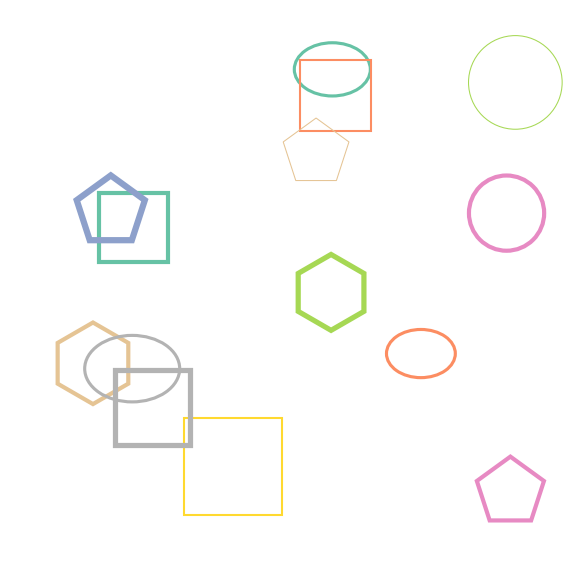[{"shape": "square", "thickness": 2, "radius": 0.3, "center": [0.231, 0.606]}, {"shape": "oval", "thickness": 1.5, "radius": 0.33, "center": [0.575, 0.879]}, {"shape": "oval", "thickness": 1.5, "radius": 0.3, "center": [0.729, 0.387]}, {"shape": "square", "thickness": 1, "radius": 0.31, "center": [0.581, 0.834]}, {"shape": "pentagon", "thickness": 3, "radius": 0.31, "center": [0.192, 0.633]}, {"shape": "circle", "thickness": 2, "radius": 0.33, "center": [0.877, 0.63]}, {"shape": "pentagon", "thickness": 2, "radius": 0.31, "center": [0.884, 0.147]}, {"shape": "circle", "thickness": 0.5, "radius": 0.41, "center": [0.892, 0.856]}, {"shape": "hexagon", "thickness": 2.5, "radius": 0.33, "center": [0.573, 0.493]}, {"shape": "square", "thickness": 1, "radius": 0.42, "center": [0.403, 0.192]}, {"shape": "pentagon", "thickness": 0.5, "radius": 0.3, "center": [0.547, 0.735]}, {"shape": "hexagon", "thickness": 2, "radius": 0.35, "center": [0.161, 0.37]}, {"shape": "oval", "thickness": 1.5, "radius": 0.41, "center": [0.229, 0.361]}, {"shape": "square", "thickness": 2.5, "radius": 0.33, "center": [0.264, 0.294]}]